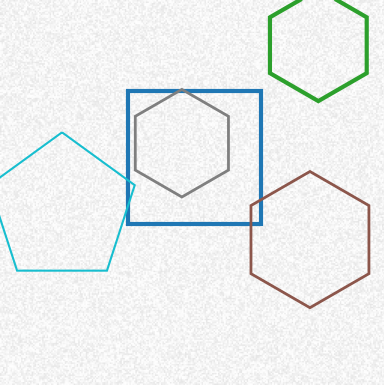[{"shape": "square", "thickness": 3, "radius": 0.86, "center": [0.505, 0.59]}, {"shape": "hexagon", "thickness": 3, "radius": 0.73, "center": [0.827, 0.883]}, {"shape": "hexagon", "thickness": 2, "radius": 0.88, "center": [0.805, 0.378]}, {"shape": "hexagon", "thickness": 2, "radius": 0.7, "center": [0.472, 0.628]}, {"shape": "pentagon", "thickness": 1.5, "radius": 0.99, "center": [0.161, 0.458]}]